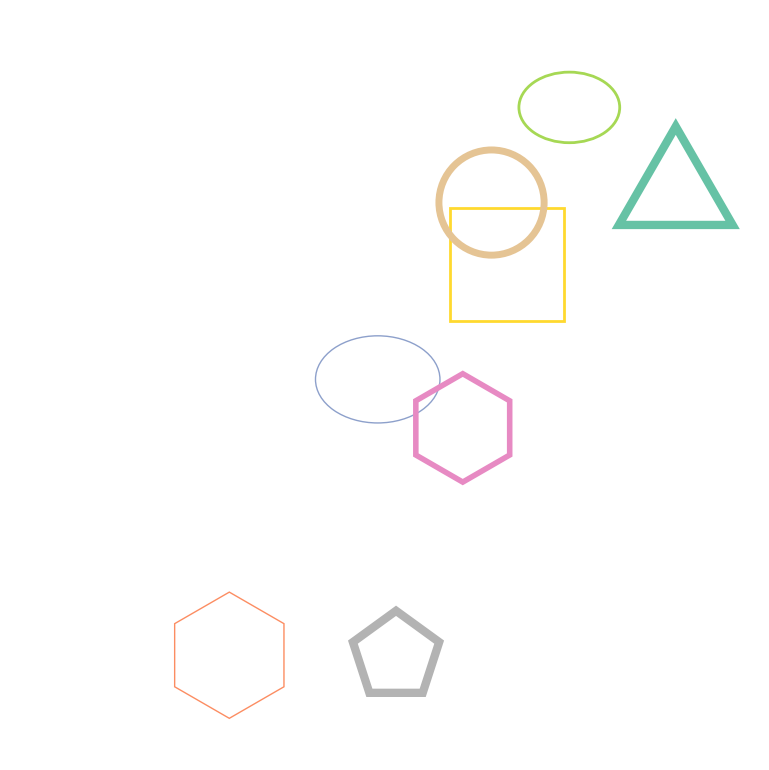[{"shape": "triangle", "thickness": 3, "radius": 0.43, "center": [0.878, 0.75]}, {"shape": "hexagon", "thickness": 0.5, "radius": 0.41, "center": [0.298, 0.149]}, {"shape": "oval", "thickness": 0.5, "radius": 0.4, "center": [0.491, 0.507]}, {"shape": "hexagon", "thickness": 2, "radius": 0.35, "center": [0.601, 0.444]}, {"shape": "oval", "thickness": 1, "radius": 0.33, "center": [0.739, 0.86]}, {"shape": "square", "thickness": 1, "radius": 0.37, "center": [0.658, 0.656]}, {"shape": "circle", "thickness": 2.5, "radius": 0.34, "center": [0.638, 0.737]}, {"shape": "pentagon", "thickness": 3, "radius": 0.29, "center": [0.514, 0.148]}]